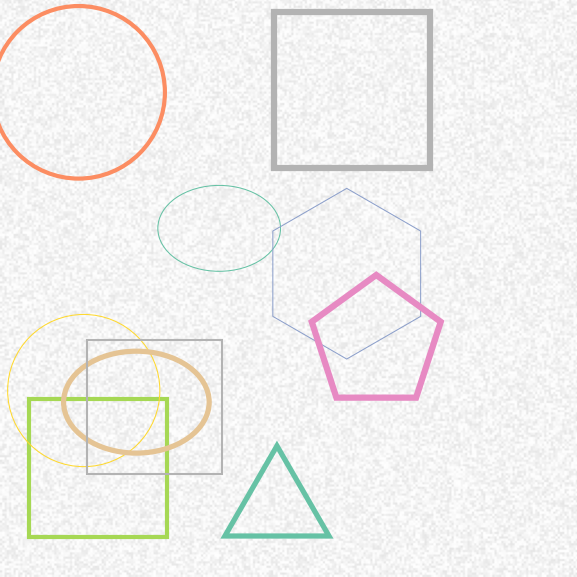[{"shape": "oval", "thickness": 0.5, "radius": 0.53, "center": [0.38, 0.604]}, {"shape": "triangle", "thickness": 2.5, "radius": 0.52, "center": [0.48, 0.123]}, {"shape": "circle", "thickness": 2, "radius": 0.75, "center": [0.136, 0.839]}, {"shape": "hexagon", "thickness": 0.5, "radius": 0.74, "center": [0.6, 0.525]}, {"shape": "pentagon", "thickness": 3, "radius": 0.59, "center": [0.652, 0.406]}, {"shape": "square", "thickness": 2, "radius": 0.6, "center": [0.17, 0.189]}, {"shape": "circle", "thickness": 0.5, "radius": 0.66, "center": [0.145, 0.323]}, {"shape": "oval", "thickness": 2.5, "radius": 0.63, "center": [0.236, 0.303]}, {"shape": "square", "thickness": 1, "radius": 0.58, "center": [0.268, 0.295]}, {"shape": "square", "thickness": 3, "radius": 0.68, "center": [0.609, 0.843]}]